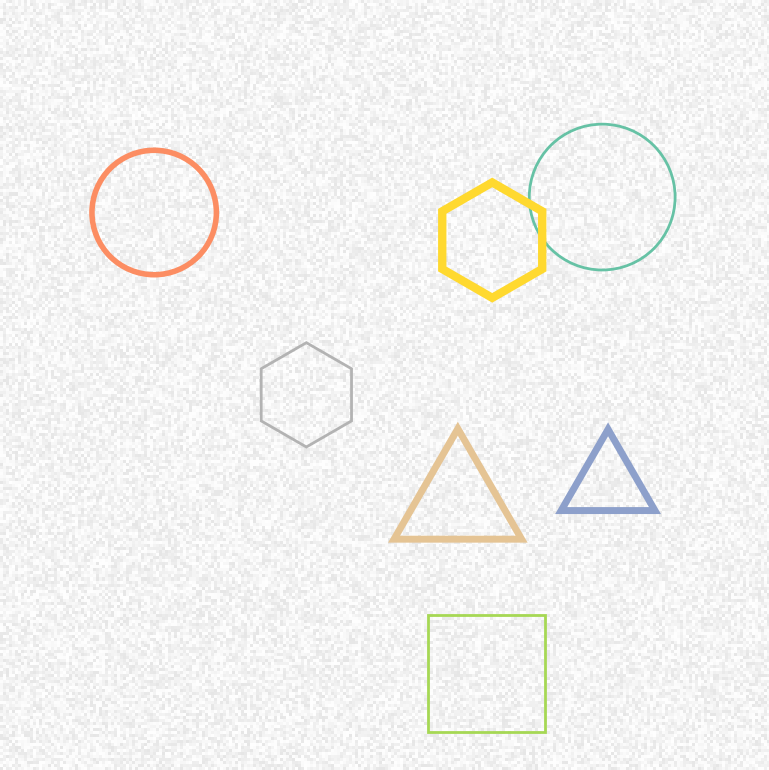[{"shape": "circle", "thickness": 1, "radius": 0.47, "center": [0.782, 0.744]}, {"shape": "circle", "thickness": 2, "radius": 0.4, "center": [0.2, 0.724]}, {"shape": "triangle", "thickness": 2.5, "radius": 0.35, "center": [0.79, 0.372]}, {"shape": "square", "thickness": 1, "radius": 0.38, "center": [0.631, 0.126]}, {"shape": "hexagon", "thickness": 3, "radius": 0.37, "center": [0.639, 0.688]}, {"shape": "triangle", "thickness": 2.5, "radius": 0.48, "center": [0.595, 0.348]}, {"shape": "hexagon", "thickness": 1, "radius": 0.34, "center": [0.398, 0.487]}]